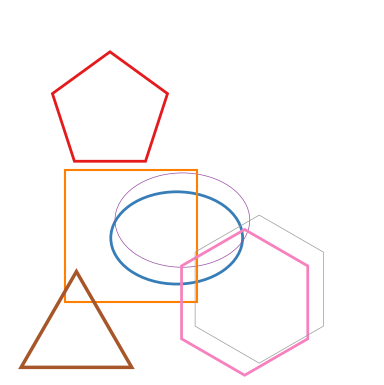[{"shape": "pentagon", "thickness": 2, "radius": 0.79, "center": [0.286, 0.708]}, {"shape": "oval", "thickness": 2, "radius": 0.86, "center": [0.459, 0.382]}, {"shape": "oval", "thickness": 0.5, "radius": 0.87, "center": [0.474, 0.428]}, {"shape": "square", "thickness": 1.5, "radius": 0.85, "center": [0.341, 0.387]}, {"shape": "triangle", "thickness": 2.5, "radius": 0.83, "center": [0.199, 0.129]}, {"shape": "hexagon", "thickness": 2, "radius": 0.95, "center": [0.635, 0.215]}, {"shape": "hexagon", "thickness": 0.5, "radius": 0.96, "center": [0.673, 0.249]}]